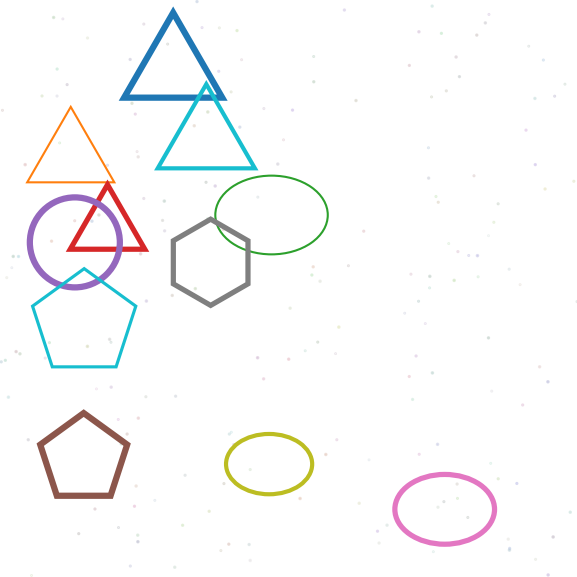[{"shape": "triangle", "thickness": 3, "radius": 0.49, "center": [0.3, 0.879]}, {"shape": "triangle", "thickness": 1, "radius": 0.44, "center": [0.123, 0.727]}, {"shape": "oval", "thickness": 1, "radius": 0.49, "center": [0.47, 0.627]}, {"shape": "triangle", "thickness": 2.5, "radius": 0.37, "center": [0.186, 0.605]}, {"shape": "circle", "thickness": 3, "radius": 0.39, "center": [0.13, 0.579]}, {"shape": "pentagon", "thickness": 3, "radius": 0.4, "center": [0.145, 0.205]}, {"shape": "oval", "thickness": 2.5, "radius": 0.43, "center": [0.77, 0.117]}, {"shape": "hexagon", "thickness": 2.5, "radius": 0.37, "center": [0.365, 0.545]}, {"shape": "oval", "thickness": 2, "radius": 0.37, "center": [0.466, 0.195]}, {"shape": "pentagon", "thickness": 1.5, "radius": 0.47, "center": [0.146, 0.44]}, {"shape": "triangle", "thickness": 2, "radius": 0.49, "center": [0.357, 0.756]}]